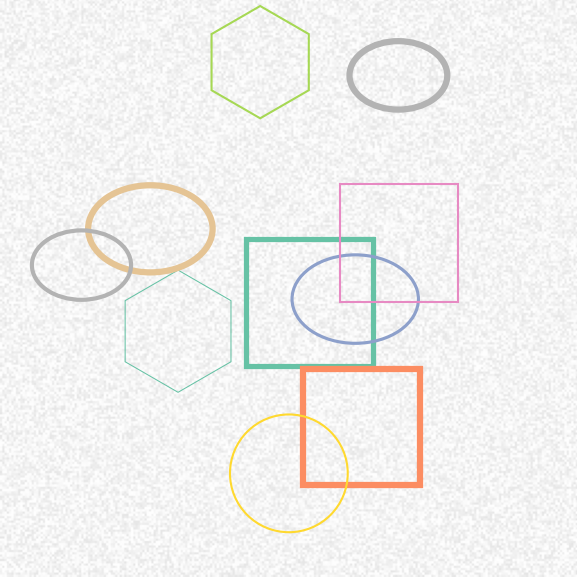[{"shape": "hexagon", "thickness": 0.5, "radius": 0.53, "center": [0.308, 0.426]}, {"shape": "square", "thickness": 2.5, "radius": 0.55, "center": [0.535, 0.476]}, {"shape": "square", "thickness": 3, "radius": 0.5, "center": [0.626, 0.26]}, {"shape": "oval", "thickness": 1.5, "radius": 0.55, "center": [0.615, 0.481]}, {"shape": "square", "thickness": 1, "radius": 0.51, "center": [0.691, 0.579]}, {"shape": "hexagon", "thickness": 1, "radius": 0.49, "center": [0.451, 0.892]}, {"shape": "circle", "thickness": 1, "radius": 0.51, "center": [0.5, 0.179]}, {"shape": "oval", "thickness": 3, "radius": 0.54, "center": [0.26, 0.603]}, {"shape": "oval", "thickness": 2, "radius": 0.43, "center": [0.141, 0.54]}, {"shape": "oval", "thickness": 3, "radius": 0.42, "center": [0.69, 0.869]}]